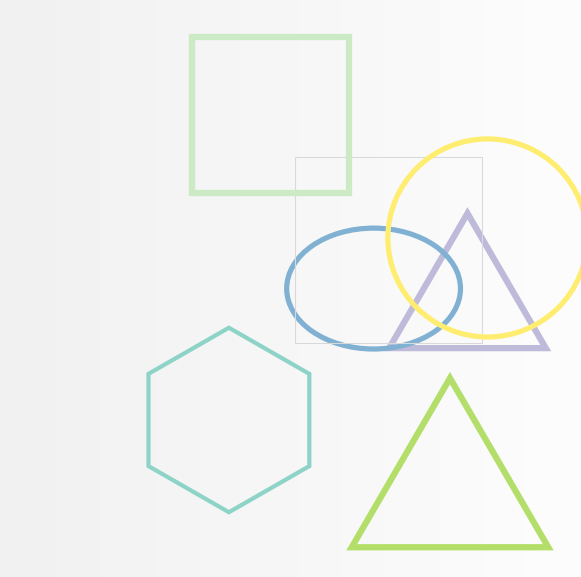[{"shape": "hexagon", "thickness": 2, "radius": 0.8, "center": [0.394, 0.272]}, {"shape": "triangle", "thickness": 3, "radius": 0.78, "center": [0.804, 0.474]}, {"shape": "oval", "thickness": 2.5, "radius": 0.75, "center": [0.643, 0.499]}, {"shape": "triangle", "thickness": 3, "radius": 0.98, "center": [0.774, 0.149]}, {"shape": "square", "thickness": 0.5, "radius": 0.8, "center": [0.668, 0.567]}, {"shape": "square", "thickness": 3, "radius": 0.68, "center": [0.465, 0.8]}, {"shape": "circle", "thickness": 2.5, "radius": 0.86, "center": [0.839, 0.587]}]